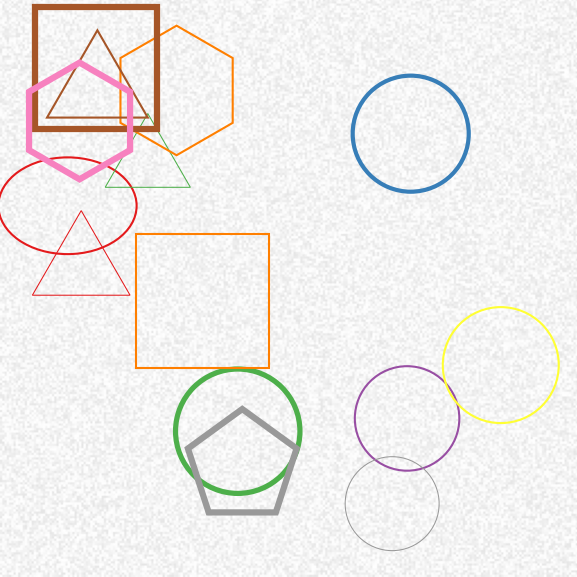[{"shape": "triangle", "thickness": 0.5, "radius": 0.49, "center": [0.141, 0.537]}, {"shape": "oval", "thickness": 1, "radius": 0.6, "center": [0.117, 0.643]}, {"shape": "circle", "thickness": 2, "radius": 0.5, "center": [0.711, 0.768]}, {"shape": "circle", "thickness": 2.5, "radius": 0.54, "center": [0.412, 0.252]}, {"shape": "triangle", "thickness": 0.5, "radius": 0.43, "center": [0.256, 0.717]}, {"shape": "circle", "thickness": 1, "radius": 0.45, "center": [0.705, 0.275]}, {"shape": "square", "thickness": 1, "radius": 0.58, "center": [0.35, 0.478]}, {"shape": "hexagon", "thickness": 1, "radius": 0.56, "center": [0.306, 0.843]}, {"shape": "circle", "thickness": 1, "radius": 0.5, "center": [0.867, 0.367]}, {"shape": "square", "thickness": 3, "radius": 0.53, "center": [0.167, 0.882]}, {"shape": "triangle", "thickness": 1, "radius": 0.5, "center": [0.169, 0.846]}, {"shape": "hexagon", "thickness": 3, "radius": 0.5, "center": [0.138, 0.79]}, {"shape": "circle", "thickness": 0.5, "radius": 0.41, "center": [0.679, 0.127]}, {"shape": "pentagon", "thickness": 3, "radius": 0.49, "center": [0.419, 0.192]}]